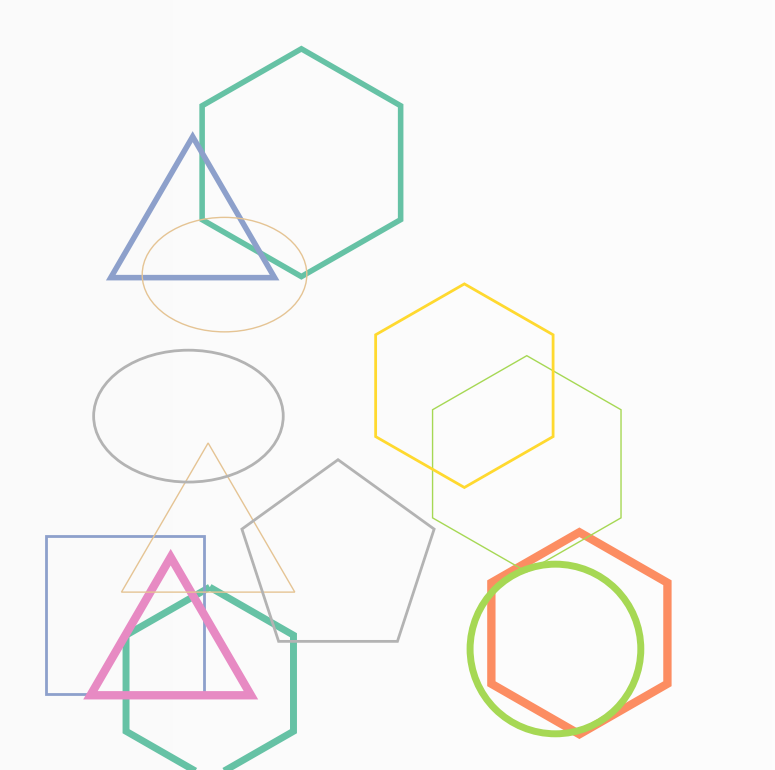[{"shape": "hexagon", "thickness": 2.5, "radius": 0.62, "center": [0.271, 0.113]}, {"shape": "hexagon", "thickness": 2, "radius": 0.74, "center": [0.389, 0.789]}, {"shape": "hexagon", "thickness": 3, "radius": 0.66, "center": [0.748, 0.178]}, {"shape": "square", "thickness": 1, "radius": 0.51, "center": [0.161, 0.201]}, {"shape": "triangle", "thickness": 2, "radius": 0.61, "center": [0.249, 0.7]}, {"shape": "triangle", "thickness": 3, "radius": 0.6, "center": [0.22, 0.157]}, {"shape": "hexagon", "thickness": 0.5, "radius": 0.7, "center": [0.68, 0.398]}, {"shape": "circle", "thickness": 2.5, "radius": 0.55, "center": [0.717, 0.157]}, {"shape": "hexagon", "thickness": 1, "radius": 0.66, "center": [0.599, 0.499]}, {"shape": "triangle", "thickness": 0.5, "radius": 0.65, "center": [0.269, 0.296]}, {"shape": "oval", "thickness": 0.5, "radius": 0.53, "center": [0.29, 0.643]}, {"shape": "pentagon", "thickness": 1, "radius": 0.65, "center": [0.436, 0.273]}, {"shape": "oval", "thickness": 1, "radius": 0.61, "center": [0.243, 0.46]}]